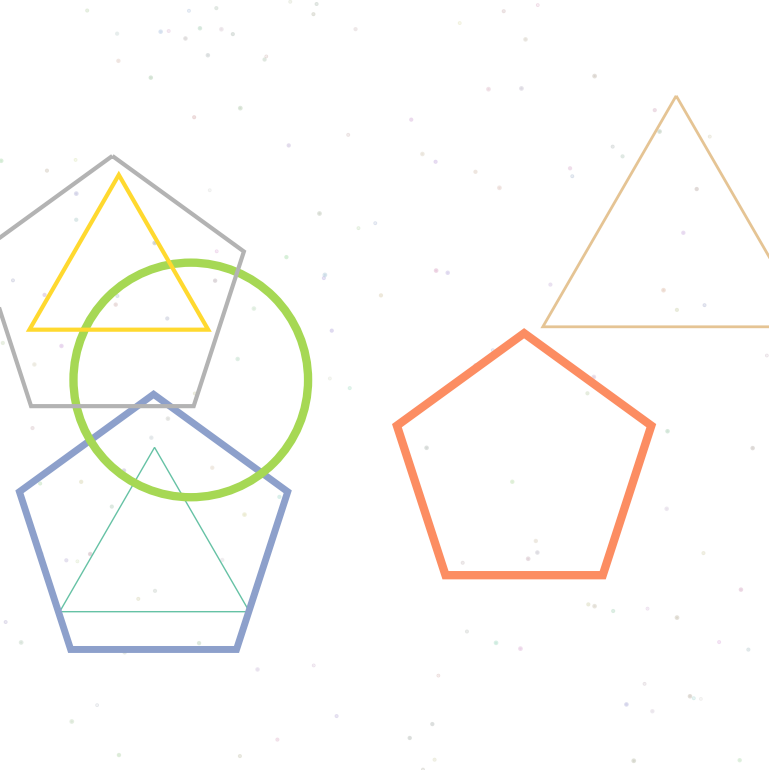[{"shape": "triangle", "thickness": 0.5, "radius": 0.71, "center": [0.201, 0.277]}, {"shape": "pentagon", "thickness": 3, "radius": 0.87, "center": [0.681, 0.394]}, {"shape": "pentagon", "thickness": 2.5, "radius": 0.92, "center": [0.199, 0.305]}, {"shape": "circle", "thickness": 3, "radius": 0.76, "center": [0.248, 0.507]}, {"shape": "triangle", "thickness": 1.5, "radius": 0.67, "center": [0.154, 0.639]}, {"shape": "triangle", "thickness": 1, "radius": 1.0, "center": [0.878, 0.676]}, {"shape": "pentagon", "thickness": 1.5, "radius": 0.9, "center": [0.146, 0.618]}]